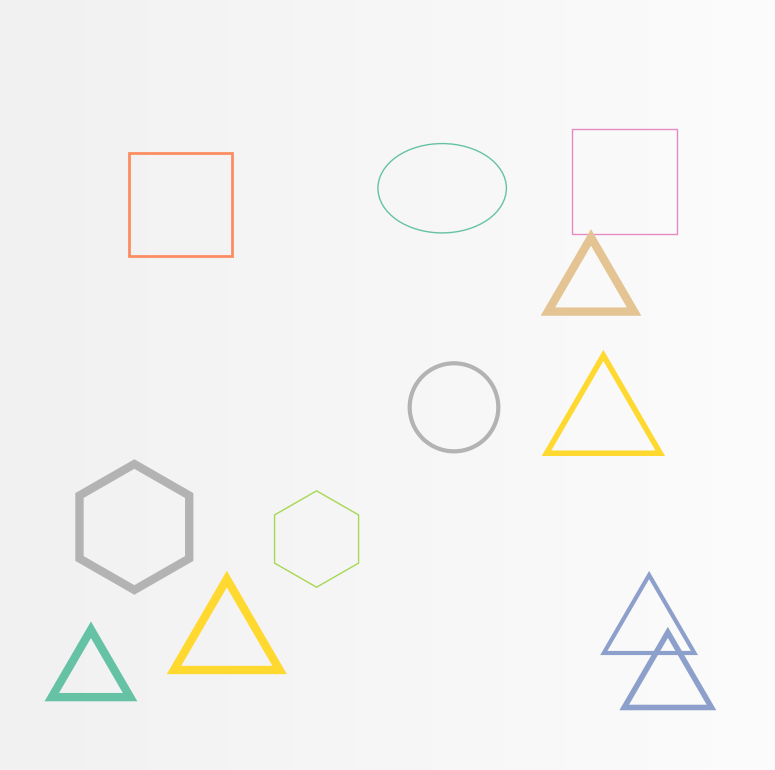[{"shape": "oval", "thickness": 0.5, "radius": 0.41, "center": [0.571, 0.756]}, {"shape": "triangle", "thickness": 3, "radius": 0.29, "center": [0.117, 0.124]}, {"shape": "square", "thickness": 1, "radius": 0.33, "center": [0.233, 0.734]}, {"shape": "triangle", "thickness": 2, "radius": 0.33, "center": [0.862, 0.114]}, {"shape": "triangle", "thickness": 1.5, "radius": 0.34, "center": [0.838, 0.186]}, {"shape": "square", "thickness": 0.5, "radius": 0.34, "center": [0.806, 0.764]}, {"shape": "hexagon", "thickness": 0.5, "radius": 0.31, "center": [0.408, 0.3]}, {"shape": "triangle", "thickness": 3, "radius": 0.39, "center": [0.293, 0.169]}, {"shape": "triangle", "thickness": 2, "radius": 0.42, "center": [0.779, 0.454]}, {"shape": "triangle", "thickness": 3, "radius": 0.32, "center": [0.763, 0.627]}, {"shape": "circle", "thickness": 1.5, "radius": 0.29, "center": [0.586, 0.471]}, {"shape": "hexagon", "thickness": 3, "radius": 0.41, "center": [0.173, 0.316]}]